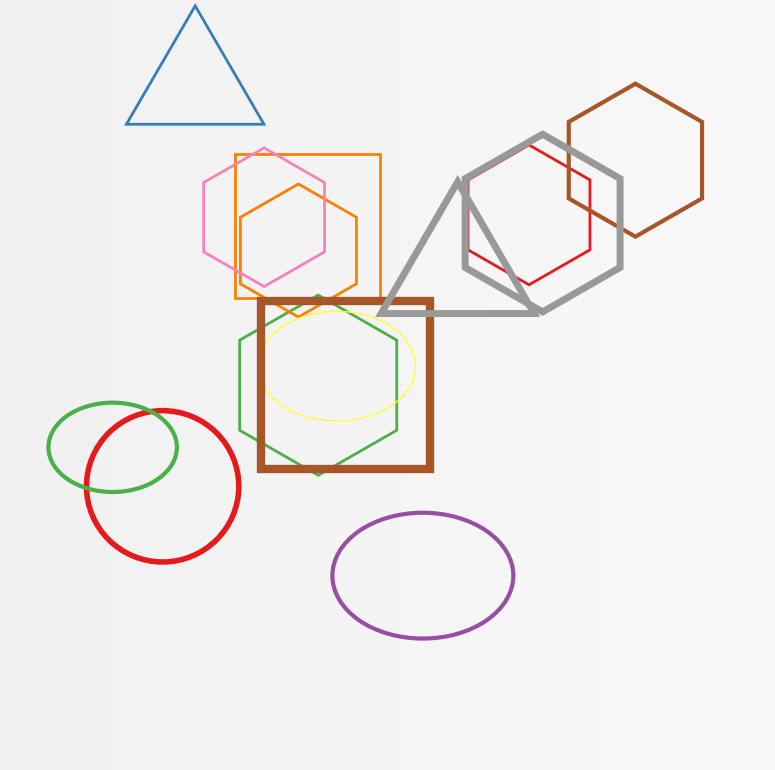[{"shape": "circle", "thickness": 2, "radius": 0.49, "center": [0.21, 0.368]}, {"shape": "hexagon", "thickness": 1, "radius": 0.45, "center": [0.683, 0.721]}, {"shape": "triangle", "thickness": 1, "radius": 0.51, "center": [0.252, 0.89]}, {"shape": "hexagon", "thickness": 1, "radius": 0.59, "center": [0.411, 0.5]}, {"shape": "oval", "thickness": 1.5, "radius": 0.41, "center": [0.145, 0.419]}, {"shape": "oval", "thickness": 1.5, "radius": 0.58, "center": [0.546, 0.252]}, {"shape": "hexagon", "thickness": 1, "radius": 0.43, "center": [0.385, 0.675]}, {"shape": "square", "thickness": 1, "radius": 0.47, "center": [0.397, 0.706]}, {"shape": "oval", "thickness": 0.5, "radius": 0.51, "center": [0.435, 0.525]}, {"shape": "hexagon", "thickness": 1.5, "radius": 0.5, "center": [0.82, 0.792]}, {"shape": "square", "thickness": 3, "radius": 0.55, "center": [0.446, 0.5]}, {"shape": "hexagon", "thickness": 1, "radius": 0.45, "center": [0.341, 0.718]}, {"shape": "hexagon", "thickness": 2.5, "radius": 0.58, "center": [0.7, 0.71]}, {"shape": "triangle", "thickness": 2.5, "radius": 0.57, "center": [0.591, 0.65]}]